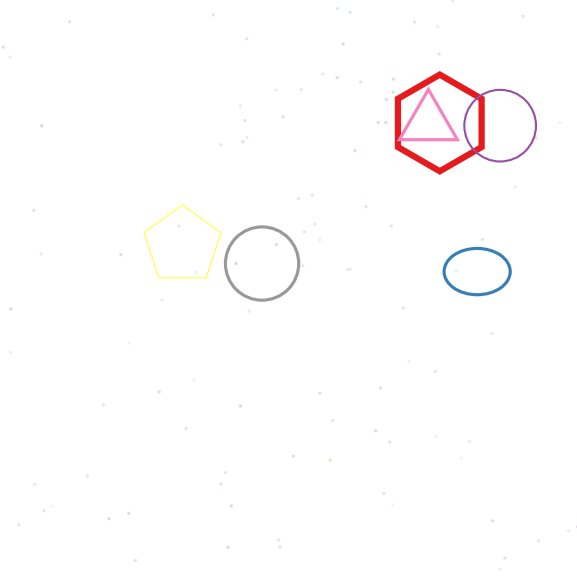[{"shape": "hexagon", "thickness": 3, "radius": 0.42, "center": [0.762, 0.786]}, {"shape": "oval", "thickness": 1.5, "radius": 0.29, "center": [0.826, 0.529]}, {"shape": "circle", "thickness": 1, "radius": 0.31, "center": [0.866, 0.782]}, {"shape": "pentagon", "thickness": 0.5, "radius": 0.35, "center": [0.316, 0.575]}, {"shape": "triangle", "thickness": 1.5, "radius": 0.29, "center": [0.742, 0.786]}, {"shape": "circle", "thickness": 1.5, "radius": 0.32, "center": [0.454, 0.543]}]